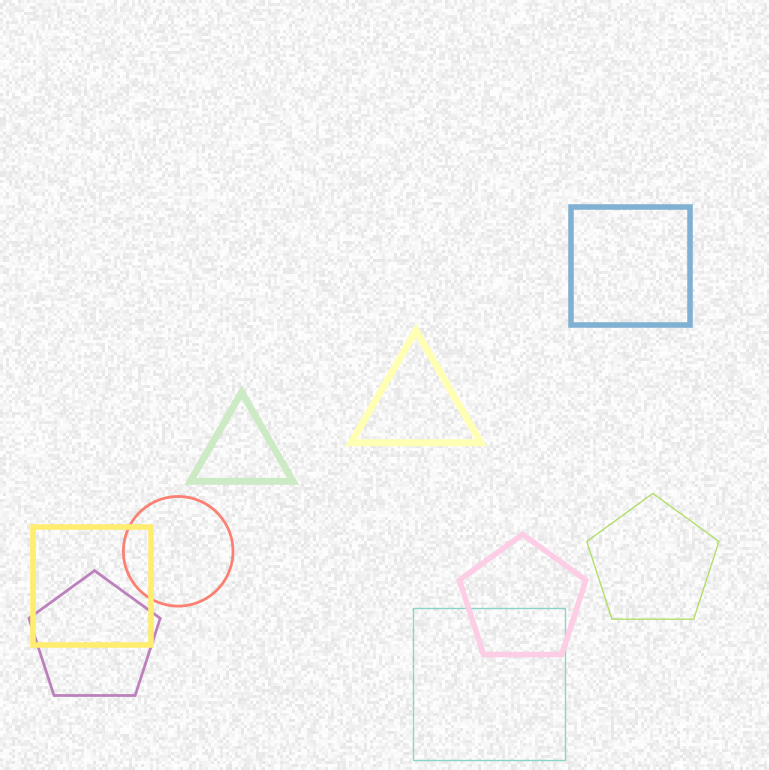[{"shape": "square", "thickness": 0.5, "radius": 0.49, "center": [0.635, 0.112]}, {"shape": "triangle", "thickness": 2.5, "radius": 0.49, "center": [0.54, 0.474]}, {"shape": "circle", "thickness": 1, "radius": 0.36, "center": [0.231, 0.284]}, {"shape": "square", "thickness": 2, "radius": 0.38, "center": [0.819, 0.655]}, {"shape": "pentagon", "thickness": 0.5, "radius": 0.45, "center": [0.848, 0.269]}, {"shape": "pentagon", "thickness": 2, "radius": 0.43, "center": [0.679, 0.22]}, {"shape": "pentagon", "thickness": 1, "radius": 0.45, "center": [0.123, 0.169]}, {"shape": "triangle", "thickness": 2.5, "radius": 0.39, "center": [0.314, 0.413]}, {"shape": "square", "thickness": 2, "radius": 0.38, "center": [0.12, 0.239]}]